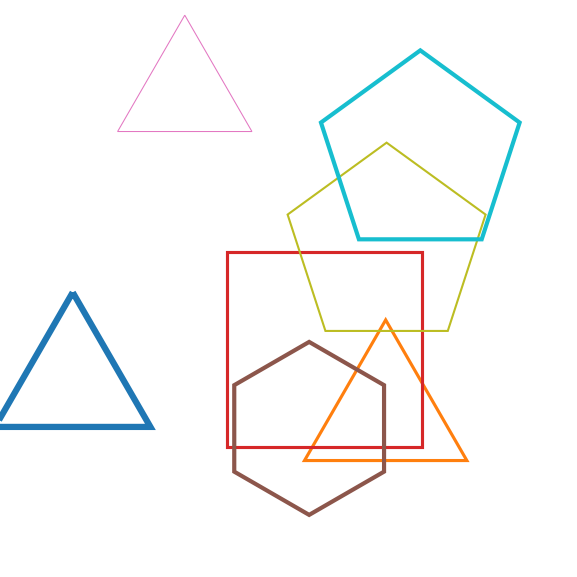[{"shape": "triangle", "thickness": 3, "radius": 0.78, "center": [0.126, 0.338]}, {"shape": "triangle", "thickness": 1.5, "radius": 0.81, "center": [0.668, 0.283]}, {"shape": "square", "thickness": 1.5, "radius": 0.84, "center": [0.561, 0.394]}, {"shape": "hexagon", "thickness": 2, "radius": 0.75, "center": [0.535, 0.257]}, {"shape": "triangle", "thickness": 0.5, "radius": 0.67, "center": [0.32, 0.839]}, {"shape": "pentagon", "thickness": 1, "radius": 0.9, "center": [0.669, 0.572]}, {"shape": "pentagon", "thickness": 2, "radius": 0.9, "center": [0.728, 0.731]}]